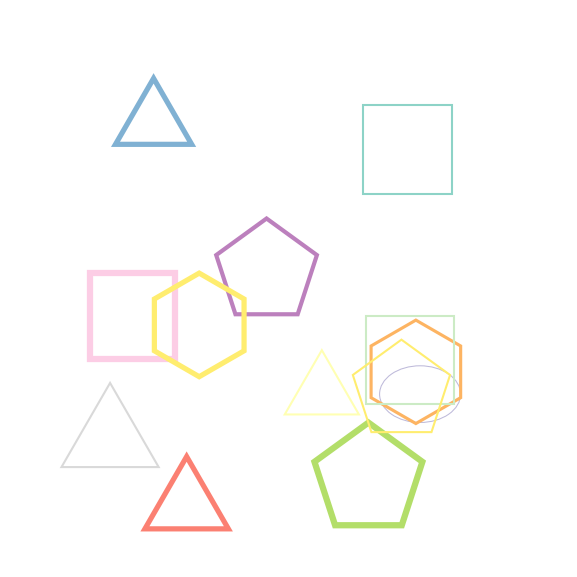[{"shape": "square", "thickness": 1, "radius": 0.38, "center": [0.706, 0.74]}, {"shape": "triangle", "thickness": 1, "radius": 0.37, "center": [0.557, 0.319]}, {"shape": "oval", "thickness": 0.5, "radius": 0.35, "center": [0.727, 0.317]}, {"shape": "triangle", "thickness": 2.5, "radius": 0.42, "center": [0.323, 0.125]}, {"shape": "triangle", "thickness": 2.5, "radius": 0.38, "center": [0.266, 0.787]}, {"shape": "hexagon", "thickness": 1.5, "radius": 0.45, "center": [0.72, 0.355]}, {"shape": "pentagon", "thickness": 3, "radius": 0.49, "center": [0.638, 0.169]}, {"shape": "square", "thickness": 3, "radius": 0.37, "center": [0.229, 0.452]}, {"shape": "triangle", "thickness": 1, "radius": 0.49, "center": [0.191, 0.239]}, {"shape": "pentagon", "thickness": 2, "radius": 0.46, "center": [0.462, 0.529]}, {"shape": "square", "thickness": 1, "radius": 0.38, "center": [0.71, 0.376]}, {"shape": "pentagon", "thickness": 1, "radius": 0.44, "center": [0.695, 0.322]}, {"shape": "hexagon", "thickness": 2.5, "radius": 0.45, "center": [0.345, 0.437]}]